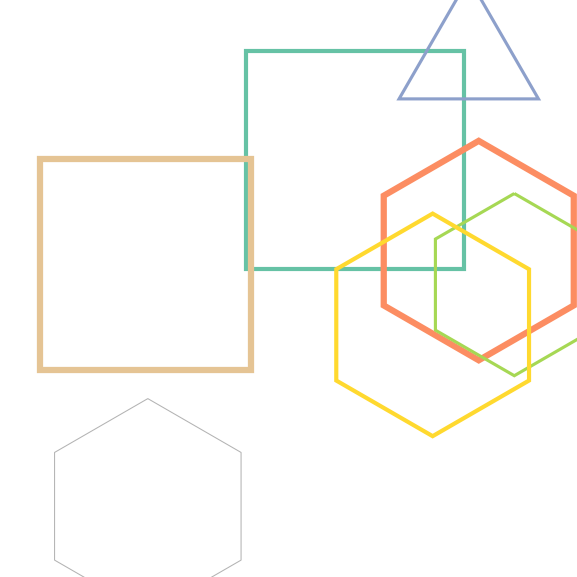[{"shape": "square", "thickness": 2, "radius": 0.95, "center": [0.614, 0.722]}, {"shape": "hexagon", "thickness": 3, "radius": 0.95, "center": [0.829, 0.565]}, {"shape": "triangle", "thickness": 1.5, "radius": 0.7, "center": [0.812, 0.898]}, {"shape": "hexagon", "thickness": 1.5, "radius": 0.79, "center": [0.891, 0.506]}, {"shape": "hexagon", "thickness": 2, "radius": 0.96, "center": [0.749, 0.437]}, {"shape": "square", "thickness": 3, "radius": 0.91, "center": [0.252, 0.541]}, {"shape": "hexagon", "thickness": 0.5, "radius": 0.93, "center": [0.256, 0.122]}]